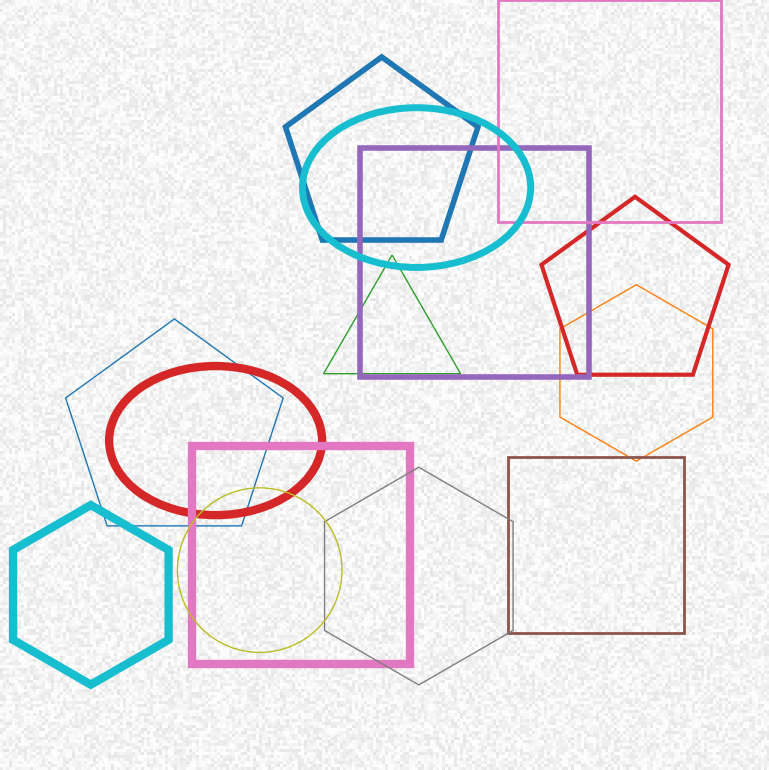[{"shape": "pentagon", "thickness": 0.5, "radius": 0.74, "center": [0.227, 0.437]}, {"shape": "pentagon", "thickness": 2, "radius": 0.66, "center": [0.496, 0.795]}, {"shape": "hexagon", "thickness": 0.5, "radius": 0.57, "center": [0.826, 0.516]}, {"shape": "triangle", "thickness": 0.5, "radius": 0.51, "center": [0.509, 0.566]}, {"shape": "oval", "thickness": 3, "radius": 0.69, "center": [0.28, 0.428]}, {"shape": "pentagon", "thickness": 1.5, "radius": 0.64, "center": [0.825, 0.617]}, {"shape": "square", "thickness": 2, "radius": 0.74, "center": [0.616, 0.659]}, {"shape": "square", "thickness": 1, "radius": 0.57, "center": [0.774, 0.292]}, {"shape": "square", "thickness": 1, "radius": 0.72, "center": [0.792, 0.856]}, {"shape": "square", "thickness": 3, "radius": 0.71, "center": [0.39, 0.28]}, {"shape": "hexagon", "thickness": 0.5, "radius": 0.71, "center": [0.544, 0.252]}, {"shape": "circle", "thickness": 0.5, "radius": 0.53, "center": [0.337, 0.26]}, {"shape": "hexagon", "thickness": 3, "radius": 0.58, "center": [0.118, 0.227]}, {"shape": "oval", "thickness": 2.5, "radius": 0.74, "center": [0.541, 0.756]}]